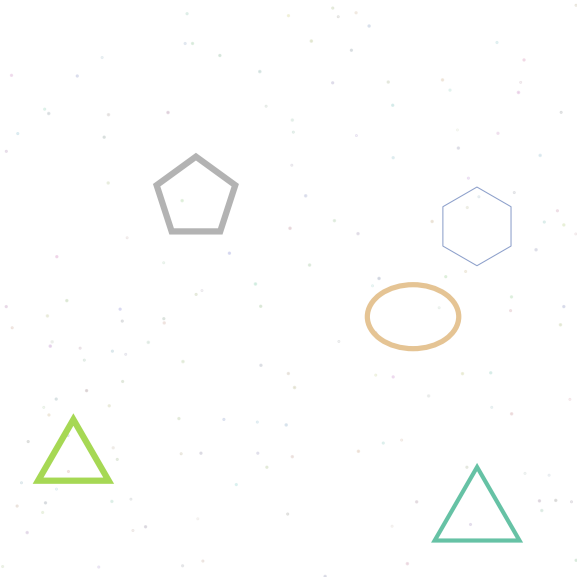[{"shape": "triangle", "thickness": 2, "radius": 0.42, "center": [0.826, 0.106]}, {"shape": "hexagon", "thickness": 0.5, "radius": 0.34, "center": [0.826, 0.607]}, {"shape": "triangle", "thickness": 3, "radius": 0.35, "center": [0.127, 0.202]}, {"shape": "oval", "thickness": 2.5, "radius": 0.4, "center": [0.715, 0.451]}, {"shape": "pentagon", "thickness": 3, "radius": 0.36, "center": [0.339, 0.656]}]